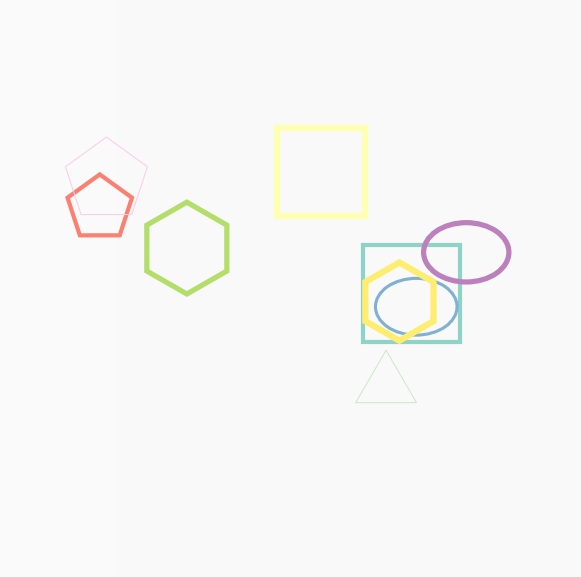[{"shape": "square", "thickness": 2, "radius": 0.42, "center": [0.708, 0.49]}, {"shape": "square", "thickness": 3, "radius": 0.38, "center": [0.552, 0.702]}, {"shape": "pentagon", "thickness": 2, "radius": 0.29, "center": [0.172, 0.639]}, {"shape": "oval", "thickness": 1.5, "radius": 0.35, "center": [0.716, 0.468]}, {"shape": "hexagon", "thickness": 2.5, "radius": 0.4, "center": [0.321, 0.57]}, {"shape": "pentagon", "thickness": 0.5, "radius": 0.37, "center": [0.183, 0.688]}, {"shape": "oval", "thickness": 2.5, "radius": 0.37, "center": [0.802, 0.562]}, {"shape": "triangle", "thickness": 0.5, "radius": 0.3, "center": [0.664, 0.332]}, {"shape": "hexagon", "thickness": 3, "radius": 0.34, "center": [0.687, 0.477]}]